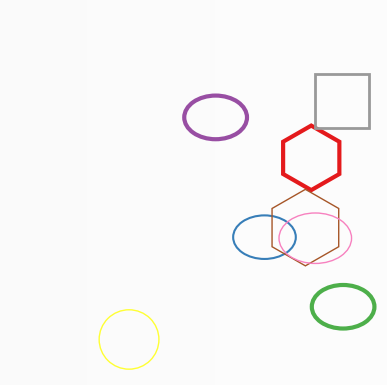[{"shape": "hexagon", "thickness": 3, "radius": 0.42, "center": [0.803, 0.59]}, {"shape": "oval", "thickness": 1.5, "radius": 0.4, "center": [0.683, 0.384]}, {"shape": "oval", "thickness": 3, "radius": 0.4, "center": [0.885, 0.203]}, {"shape": "oval", "thickness": 3, "radius": 0.4, "center": [0.556, 0.695]}, {"shape": "circle", "thickness": 1, "radius": 0.39, "center": [0.333, 0.118]}, {"shape": "hexagon", "thickness": 1, "radius": 0.5, "center": [0.788, 0.409]}, {"shape": "oval", "thickness": 1, "radius": 0.47, "center": [0.814, 0.381]}, {"shape": "square", "thickness": 2, "radius": 0.35, "center": [0.882, 0.738]}]